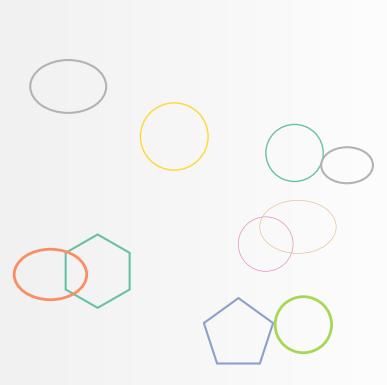[{"shape": "circle", "thickness": 1, "radius": 0.37, "center": [0.76, 0.603]}, {"shape": "hexagon", "thickness": 1.5, "radius": 0.48, "center": [0.252, 0.296]}, {"shape": "oval", "thickness": 2, "radius": 0.47, "center": [0.13, 0.287]}, {"shape": "pentagon", "thickness": 1.5, "radius": 0.47, "center": [0.615, 0.132]}, {"shape": "circle", "thickness": 0.5, "radius": 0.35, "center": [0.686, 0.366]}, {"shape": "circle", "thickness": 2, "radius": 0.36, "center": [0.783, 0.157]}, {"shape": "circle", "thickness": 1, "radius": 0.44, "center": [0.45, 0.645]}, {"shape": "oval", "thickness": 0.5, "radius": 0.49, "center": [0.769, 0.411]}, {"shape": "oval", "thickness": 1.5, "radius": 0.33, "center": [0.896, 0.571]}, {"shape": "oval", "thickness": 1.5, "radius": 0.49, "center": [0.176, 0.775]}]